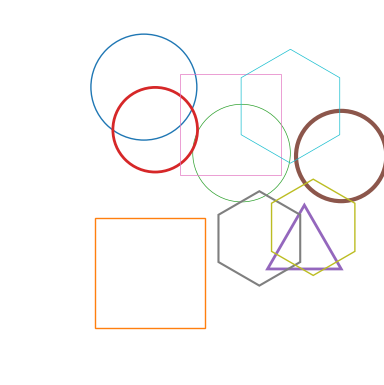[{"shape": "circle", "thickness": 1, "radius": 0.69, "center": [0.374, 0.774]}, {"shape": "square", "thickness": 1, "radius": 0.72, "center": [0.39, 0.29]}, {"shape": "circle", "thickness": 0.5, "radius": 0.63, "center": [0.627, 0.602]}, {"shape": "circle", "thickness": 2, "radius": 0.55, "center": [0.403, 0.663]}, {"shape": "triangle", "thickness": 2, "radius": 0.55, "center": [0.791, 0.357]}, {"shape": "circle", "thickness": 3, "radius": 0.59, "center": [0.886, 0.595]}, {"shape": "square", "thickness": 0.5, "radius": 0.66, "center": [0.6, 0.676]}, {"shape": "hexagon", "thickness": 1.5, "radius": 0.61, "center": [0.674, 0.381]}, {"shape": "hexagon", "thickness": 1, "radius": 0.62, "center": [0.814, 0.41]}, {"shape": "hexagon", "thickness": 0.5, "radius": 0.74, "center": [0.754, 0.724]}]